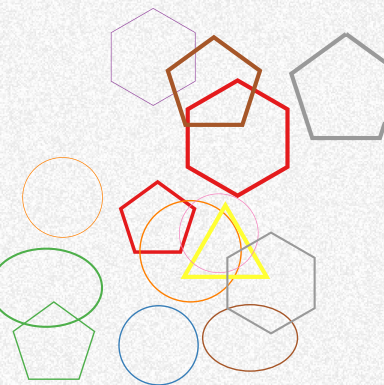[{"shape": "hexagon", "thickness": 3, "radius": 0.75, "center": [0.617, 0.641]}, {"shape": "pentagon", "thickness": 2.5, "radius": 0.5, "center": [0.409, 0.427]}, {"shape": "circle", "thickness": 1, "radius": 0.51, "center": [0.412, 0.103]}, {"shape": "pentagon", "thickness": 1, "radius": 0.55, "center": [0.14, 0.105]}, {"shape": "oval", "thickness": 1.5, "radius": 0.72, "center": [0.12, 0.253]}, {"shape": "hexagon", "thickness": 0.5, "radius": 0.63, "center": [0.398, 0.852]}, {"shape": "circle", "thickness": 1, "radius": 0.66, "center": [0.495, 0.347]}, {"shape": "circle", "thickness": 0.5, "radius": 0.52, "center": [0.163, 0.487]}, {"shape": "triangle", "thickness": 3, "radius": 0.62, "center": [0.585, 0.343]}, {"shape": "oval", "thickness": 1, "radius": 0.62, "center": [0.65, 0.122]}, {"shape": "pentagon", "thickness": 3, "radius": 0.63, "center": [0.556, 0.777]}, {"shape": "circle", "thickness": 0.5, "radius": 0.51, "center": [0.568, 0.394]}, {"shape": "hexagon", "thickness": 1.5, "radius": 0.65, "center": [0.704, 0.265]}, {"shape": "pentagon", "thickness": 3, "radius": 0.75, "center": [0.899, 0.762]}]